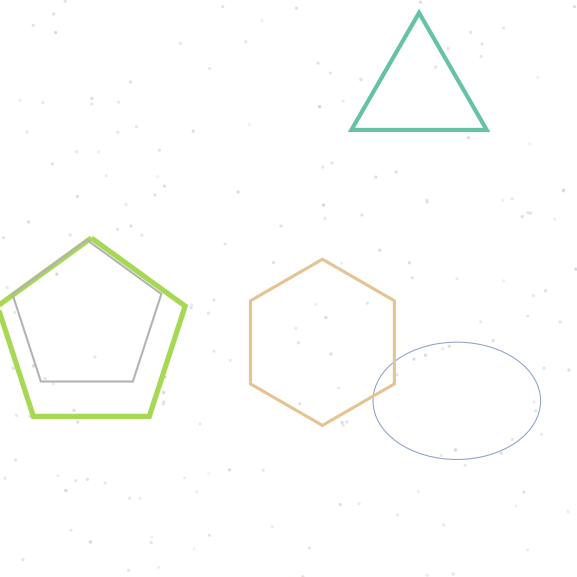[{"shape": "triangle", "thickness": 2, "radius": 0.68, "center": [0.726, 0.842]}, {"shape": "oval", "thickness": 0.5, "radius": 0.73, "center": [0.791, 0.305]}, {"shape": "pentagon", "thickness": 2.5, "radius": 0.85, "center": [0.158, 0.416]}, {"shape": "hexagon", "thickness": 1.5, "radius": 0.72, "center": [0.558, 0.406]}, {"shape": "pentagon", "thickness": 1, "radius": 0.68, "center": [0.15, 0.448]}]